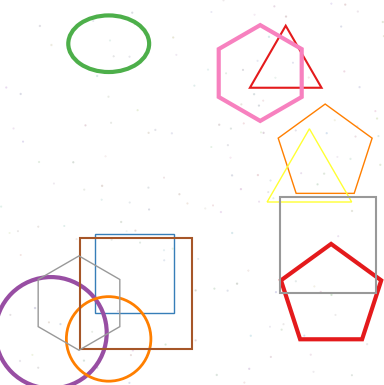[{"shape": "pentagon", "thickness": 3, "radius": 0.68, "center": [0.86, 0.23]}, {"shape": "triangle", "thickness": 1.5, "radius": 0.54, "center": [0.742, 0.826]}, {"shape": "square", "thickness": 1, "radius": 0.51, "center": [0.349, 0.29]}, {"shape": "oval", "thickness": 3, "radius": 0.53, "center": [0.282, 0.886]}, {"shape": "circle", "thickness": 3, "radius": 0.72, "center": [0.133, 0.136]}, {"shape": "circle", "thickness": 2, "radius": 0.55, "center": [0.282, 0.12]}, {"shape": "pentagon", "thickness": 1, "radius": 0.64, "center": [0.845, 0.602]}, {"shape": "triangle", "thickness": 1, "radius": 0.63, "center": [0.804, 0.539]}, {"shape": "square", "thickness": 1.5, "radius": 0.72, "center": [0.354, 0.238]}, {"shape": "hexagon", "thickness": 3, "radius": 0.62, "center": [0.676, 0.81]}, {"shape": "square", "thickness": 1.5, "radius": 0.63, "center": [0.852, 0.364]}, {"shape": "hexagon", "thickness": 1, "radius": 0.61, "center": [0.205, 0.213]}]